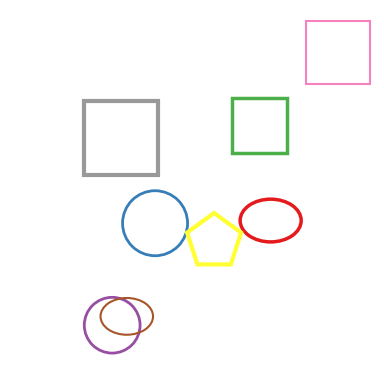[{"shape": "oval", "thickness": 2.5, "radius": 0.4, "center": [0.703, 0.427]}, {"shape": "circle", "thickness": 2, "radius": 0.42, "center": [0.403, 0.42]}, {"shape": "square", "thickness": 2.5, "radius": 0.36, "center": [0.675, 0.675]}, {"shape": "circle", "thickness": 2, "radius": 0.36, "center": [0.291, 0.155]}, {"shape": "pentagon", "thickness": 3, "radius": 0.37, "center": [0.556, 0.373]}, {"shape": "oval", "thickness": 1.5, "radius": 0.34, "center": [0.329, 0.178]}, {"shape": "square", "thickness": 1.5, "radius": 0.41, "center": [0.878, 0.864]}, {"shape": "square", "thickness": 3, "radius": 0.48, "center": [0.314, 0.641]}]